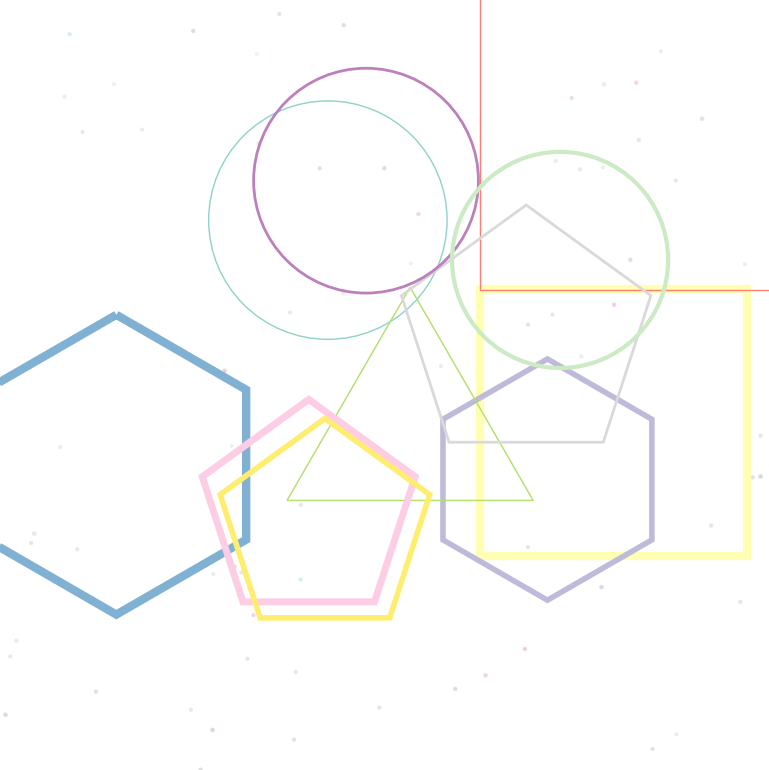[{"shape": "circle", "thickness": 0.5, "radius": 0.77, "center": [0.426, 0.714]}, {"shape": "square", "thickness": 3, "radius": 0.87, "center": [0.797, 0.451]}, {"shape": "hexagon", "thickness": 2, "radius": 0.78, "center": [0.711, 0.377]}, {"shape": "square", "thickness": 0.5, "radius": 0.97, "center": [0.817, 0.816]}, {"shape": "hexagon", "thickness": 3, "radius": 0.97, "center": [0.151, 0.397]}, {"shape": "triangle", "thickness": 0.5, "radius": 0.92, "center": [0.533, 0.442]}, {"shape": "pentagon", "thickness": 2.5, "radius": 0.73, "center": [0.401, 0.336]}, {"shape": "pentagon", "thickness": 1, "radius": 0.85, "center": [0.683, 0.563]}, {"shape": "circle", "thickness": 1, "radius": 0.73, "center": [0.475, 0.765]}, {"shape": "circle", "thickness": 1.5, "radius": 0.7, "center": [0.727, 0.662]}, {"shape": "pentagon", "thickness": 2, "radius": 0.72, "center": [0.422, 0.313]}]